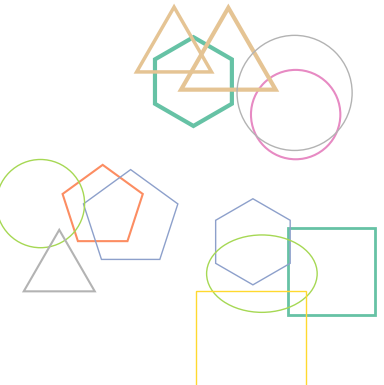[{"shape": "square", "thickness": 2, "radius": 0.57, "center": [0.861, 0.295]}, {"shape": "hexagon", "thickness": 3, "radius": 0.58, "center": [0.502, 0.788]}, {"shape": "pentagon", "thickness": 1.5, "radius": 0.55, "center": [0.267, 0.462]}, {"shape": "pentagon", "thickness": 1, "radius": 0.64, "center": [0.339, 0.431]}, {"shape": "hexagon", "thickness": 1, "radius": 0.56, "center": [0.657, 0.372]}, {"shape": "circle", "thickness": 1.5, "radius": 0.58, "center": [0.768, 0.702]}, {"shape": "circle", "thickness": 1, "radius": 0.57, "center": [0.105, 0.471]}, {"shape": "oval", "thickness": 1, "radius": 0.72, "center": [0.68, 0.289]}, {"shape": "square", "thickness": 1, "radius": 0.72, "center": [0.651, 0.101]}, {"shape": "triangle", "thickness": 2.5, "radius": 0.56, "center": [0.452, 0.869]}, {"shape": "triangle", "thickness": 3, "radius": 0.71, "center": [0.593, 0.838]}, {"shape": "triangle", "thickness": 1.5, "radius": 0.53, "center": [0.154, 0.297]}, {"shape": "circle", "thickness": 1, "radius": 0.75, "center": [0.765, 0.759]}]